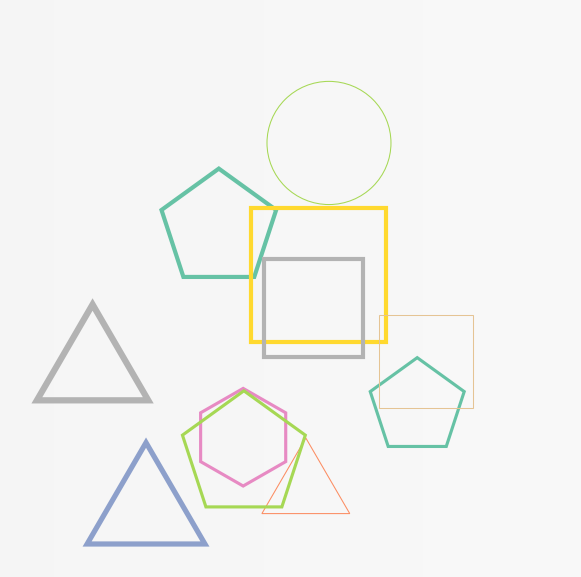[{"shape": "pentagon", "thickness": 2, "radius": 0.52, "center": [0.376, 0.603]}, {"shape": "pentagon", "thickness": 1.5, "radius": 0.42, "center": [0.718, 0.295]}, {"shape": "triangle", "thickness": 0.5, "radius": 0.44, "center": [0.526, 0.153]}, {"shape": "triangle", "thickness": 2.5, "radius": 0.59, "center": [0.251, 0.116]}, {"shape": "hexagon", "thickness": 1.5, "radius": 0.42, "center": [0.418, 0.242]}, {"shape": "circle", "thickness": 0.5, "radius": 0.53, "center": [0.566, 0.752]}, {"shape": "pentagon", "thickness": 1.5, "radius": 0.56, "center": [0.42, 0.211]}, {"shape": "square", "thickness": 2, "radius": 0.58, "center": [0.548, 0.523]}, {"shape": "square", "thickness": 0.5, "radius": 0.4, "center": [0.732, 0.373]}, {"shape": "square", "thickness": 2, "radius": 0.42, "center": [0.539, 0.466]}, {"shape": "triangle", "thickness": 3, "radius": 0.55, "center": [0.159, 0.361]}]